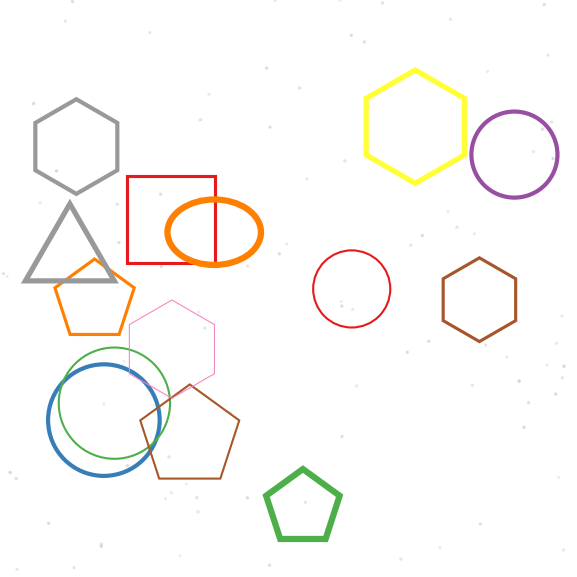[{"shape": "square", "thickness": 1.5, "radius": 0.38, "center": [0.296, 0.619]}, {"shape": "circle", "thickness": 1, "radius": 0.33, "center": [0.609, 0.499]}, {"shape": "circle", "thickness": 2, "radius": 0.48, "center": [0.18, 0.272]}, {"shape": "pentagon", "thickness": 3, "radius": 0.33, "center": [0.524, 0.12]}, {"shape": "circle", "thickness": 1, "radius": 0.48, "center": [0.198, 0.301]}, {"shape": "circle", "thickness": 2, "radius": 0.37, "center": [0.891, 0.731]}, {"shape": "pentagon", "thickness": 1.5, "radius": 0.36, "center": [0.164, 0.478]}, {"shape": "oval", "thickness": 3, "radius": 0.4, "center": [0.371, 0.597]}, {"shape": "hexagon", "thickness": 2.5, "radius": 0.49, "center": [0.719, 0.78]}, {"shape": "hexagon", "thickness": 1.5, "radius": 0.36, "center": [0.83, 0.48]}, {"shape": "pentagon", "thickness": 1, "radius": 0.45, "center": [0.329, 0.243]}, {"shape": "hexagon", "thickness": 0.5, "radius": 0.43, "center": [0.298, 0.395]}, {"shape": "triangle", "thickness": 2.5, "radius": 0.44, "center": [0.121, 0.557]}, {"shape": "hexagon", "thickness": 2, "radius": 0.41, "center": [0.132, 0.745]}]